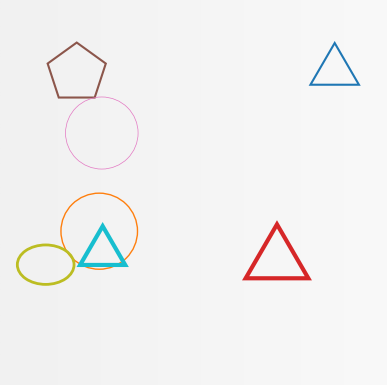[{"shape": "triangle", "thickness": 1.5, "radius": 0.36, "center": [0.864, 0.816]}, {"shape": "circle", "thickness": 1, "radius": 0.49, "center": [0.256, 0.4]}, {"shape": "triangle", "thickness": 3, "radius": 0.47, "center": [0.715, 0.324]}, {"shape": "pentagon", "thickness": 1.5, "radius": 0.39, "center": [0.198, 0.811]}, {"shape": "circle", "thickness": 0.5, "radius": 0.47, "center": [0.263, 0.655]}, {"shape": "oval", "thickness": 2, "radius": 0.37, "center": [0.118, 0.313]}, {"shape": "triangle", "thickness": 3, "radius": 0.34, "center": [0.265, 0.345]}]